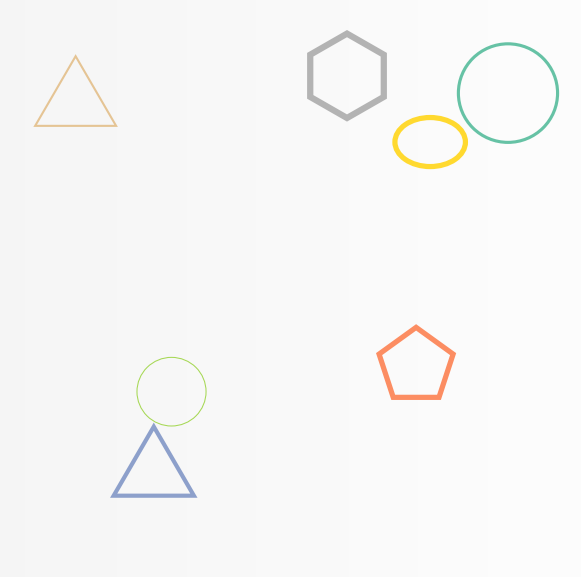[{"shape": "circle", "thickness": 1.5, "radius": 0.43, "center": [0.874, 0.838]}, {"shape": "pentagon", "thickness": 2.5, "radius": 0.33, "center": [0.716, 0.365]}, {"shape": "triangle", "thickness": 2, "radius": 0.4, "center": [0.265, 0.181]}, {"shape": "circle", "thickness": 0.5, "radius": 0.3, "center": [0.295, 0.321]}, {"shape": "oval", "thickness": 2.5, "radius": 0.3, "center": [0.74, 0.753]}, {"shape": "triangle", "thickness": 1, "radius": 0.4, "center": [0.13, 0.821]}, {"shape": "hexagon", "thickness": 3, "radius": 0.37, "center": [0.597, 0.868]}]